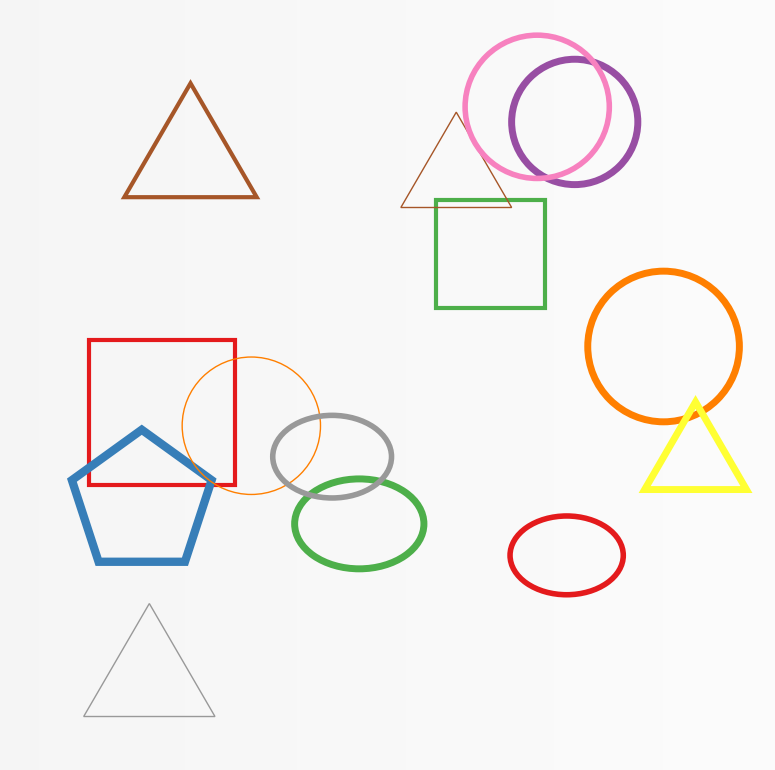[{"shape": "square", "thickness": 1.5, "radius": 0.47, "center": [0.209, 0.464]}, {"shape": "oval", "thickness": 2, "radius": 0.37, "center": [0.731, 0.279]}, {"shape": "pentagon", "thickness": 3, "radius": 0.47, "center": [0.183, 0.347]}, {"shape": "oval", "thickness": 2.5, "radius": 0.42, "center": [0.464, 0.32]}, {"shape": "square", "thickness": 1.5, "radius": 0.35, "center": [0.633, 0.671]}, {"shape": "circle", "thickness": 2.5, "radius": 0.41, "center": [0.742, 0.842]}, {"shape": "circle", "thickness": 2.5, "radius": 0.49, "center": [0.856, 0.55]}, {"shape": "circle", "thickness": 0.5, "radius": 0.45, "center": [0.324, 0.447]}, {"shape": "triangle", "thickness": 2.5, "radius": 0.38, "center": [0.897, 0.402]}, {"shape": "triangle", "thickness": 0.5, "radius": 0.41, "center": [0.589, 0.772]}, {"shape": "triangle", "thickness": 1.5, "radius": 0.49, "center": [0.246, 0.793]}, {"shape": "circle", "thickness": 2, "radius": 0.47, "center": [0.693, 0.861]}, {"shape": "triangle", "thickness": 0.5, "radius": 0.49, "center": [0.193, 0.118]}, {"shape": "oval", "thickness": 2, "radius": 0.38, "center": [0.429, 0.407]}]